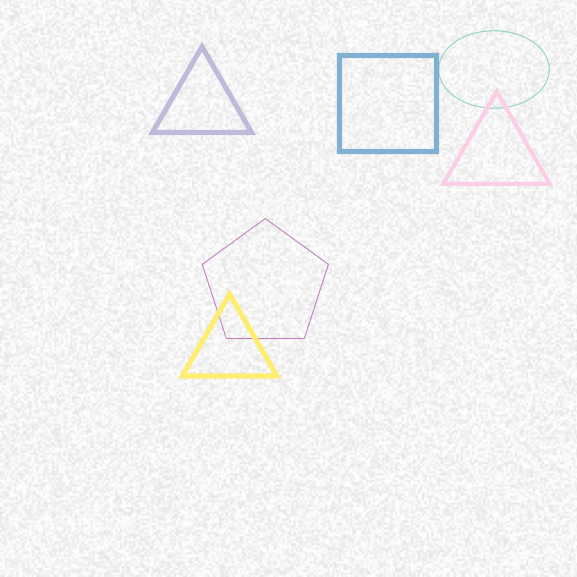[{"shape": "oval", "thickness": 0.5, "radius": 0.48, "center": [0.855, 0.879]}, {"shape": "triangle", "thickness": 2.5, "radius": 0.5, "center": [0.35, 0.819]}, {"shape": "square", "thickness": 2.5, "radius": 0.42, "center": [0.671, 0.821]}, {"shape": "triangle", "thickness": 2, "radius": 0.53, "center": [0.86, 0.734]}, {"shape": "pentagon", "thickness": 0.5, "radius": 0.57, "center": [0.459, 0.506]}, {"shape": "triangle", "thickness": 2.5, "radius": 0.47, "center": [0.398, 0.395]}]